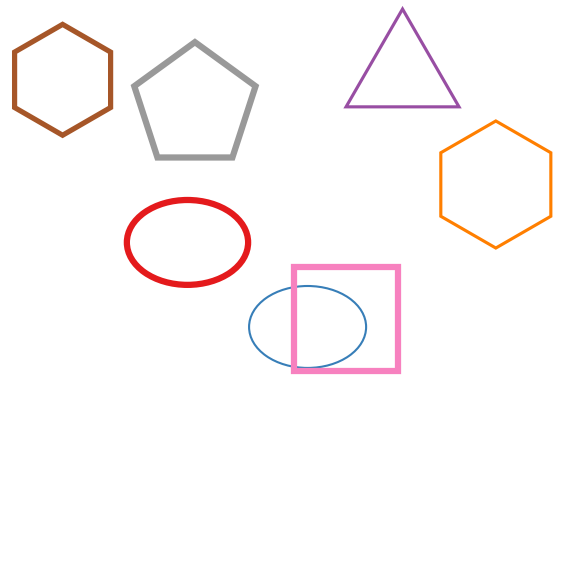[{"shape": "oval", "thickness": 3, "radius": 0.52, "center": [0.325, 0.579]}, {"shape": "oval", "thickness": 1, "radius": 0.51, "center": [0.533, 0.433]}, {"shape": "triangle", "thickness": 1.5, "radius": 0.56, "center": [0.697, 0.871]}, {"shape": "hexagon", "thickness": 1.5, "radius": 0.55, "center": [0.859, 0.68]}, {"shape": "hexagon", "thickness": 2.5, "radius": 0.48, "center": [0.108, 0.861]}, {"shape": "square", "thickness": 3, "radius": 0.45, "center": [0.599, 0.447]}, {"shape": "pentagon", "thickness": 3, "radius": 0.55, "center": [0.338, 0.816]}]